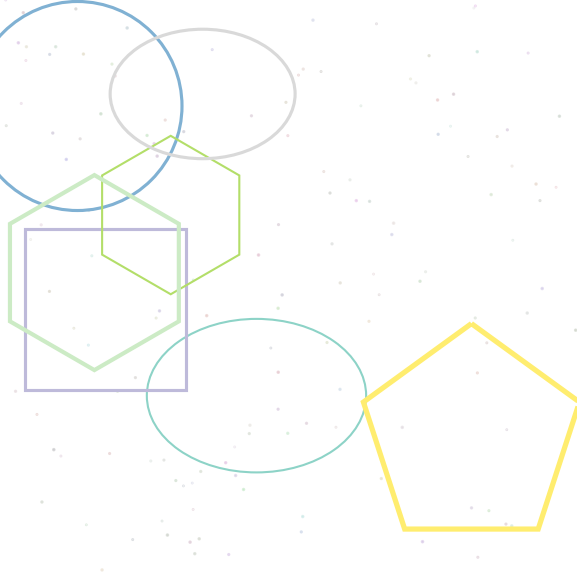[{"shape": "oval", "thickness": 1, "radius": 0.95, "center": [0.444, 0.314]}, {"shape": "square", "thickness": 1.5, "radius": 0.7, "center": [0.183, 0.463]}, {"shape": "circle", "thickness": 1.5, "radius": 0.9, "center": [0.134, 0.816]}, {"shape": "hexagon", "thickness": 1, "radius": 0.69, "center": [0.296, 0.627]}, {"shape": "oval", "thickness": 1.5, "radius": 0.8, "center": [0.351, 0.836]}, {"shape": "hexagon", "thickness": 2, "radius": 0.84, "center": [0.163, 0.527]}, {"shape": "pentagon", "thickness": 2.5, "radius": 0.98, "center": [0.816, 0.242]}]